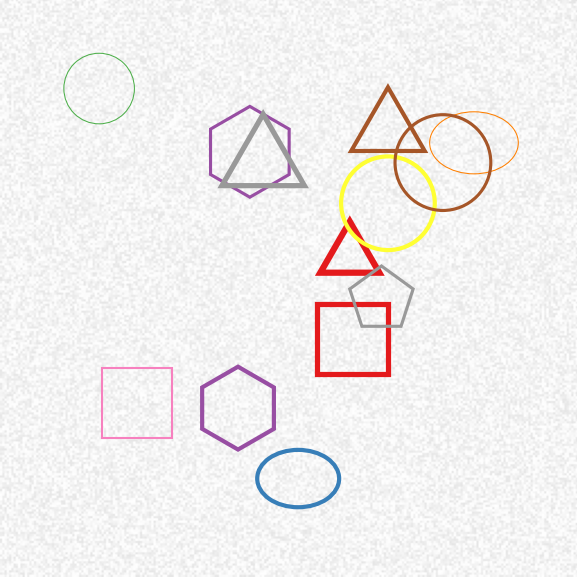[{"shape": "square", "thickness": 2.5, "radius": 0.3, "center": [0.61, 0.412]}, {"shape": "triangle", "thickness": 3, "radius": 0.29, "center": [0.606, 0.556]}, {"shape": "oval", "thickness": 2, "radius": 0.35, "center": [0.516, 0.17]}, {"shape": "circle", "thickness": 0.5, "radius": 0.31, "center": [0.172, 0.846]}, {"shape": "hexagon", "thickness": 2, "radius": 0.36, "center": [0.412, 0.292]}, {"shape": "hexagon", "thickness": 1.5, "radius": 0.39, "center": [0.433, 0.736]}, {"shape": "oval", "thickness": 0.5, "radius": 0.38, "center": [0.821, 0.752]}, {"shape": "circle", "thickness": 2, "radius": 0.41, "center": [0.672, 0.647]}, {"shape": "circle", "thickness": 1.5, "radius": 0.41, "center": [0.767, 0.718]}, {"shape": "triangle", "thickness": 2, "radius": 0.37, "center": [0.672, 0.774]}, {"shape": "square", "thickness": 1, "radius": 0.3, "center": [0.238, 0.301]}, {"shape": "pentagon", "thickness": 1.5, "radius": 0.29, "center": [0.661, 0.481]}, {"shape": "triangle", "thickness": 2.5, "radius": 0.41, "center": [0.456, 0.719]}]